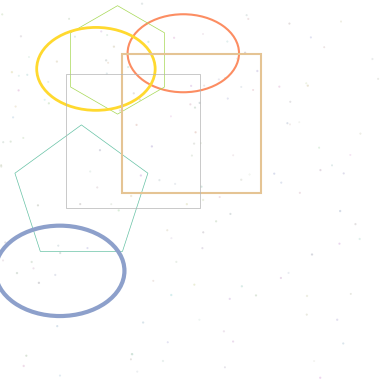[{"shape": "pentagon", "thickness": 0.5, "radius": 0.91, "center": [0.211, 0.494]}, {"shape": "oval", "thickness": 1.5, "radius": 0.72, "center": [0.476, 0.862]}, {"shape": "oval", "thickness": 3, "radius": 0.84, "center": [0.156, 0.296]}, {"shape": "hexagon", "thickness": 0.5, "radius": 0.7, "center": [0.305, 0.844]}, {"shape": "oval", "thickness": 2, "radius": 0.77, "center": [0.249, 0.821]}, {"shape": "square", "thickness": 1.5, "radius": 0.9, "center": [0.497, 0.679]}, {"shape": "square", "thickness": 0.5, "radius": 0.87, "center": [0.345, 0.634]}]